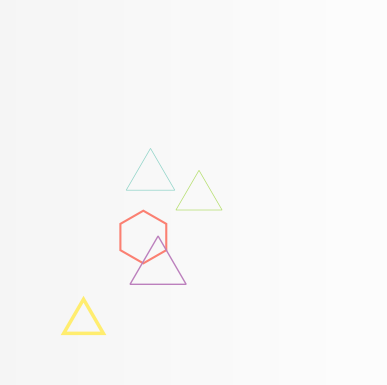[{"shape": "triangle", "thickness": 0.5, "radius": 0.36, "center": [0.388, 0.542]}, {"shape": "hexagon", "thickness": 1.5, "radius": 0.34, "center": [0.37, 0.384]}, {"shape": "triangle", "thickness": 0.5, "radius": 0.34, "center": [0.514, 0.489]}, {"shape": "triangle", "thickness": 1, "radius": 0.42, "center": [0.408, 0.303]}, {"shape": "triangle", "thickness": 2.5, "radius": 0.3, "center": [0.216, 0.164]}]